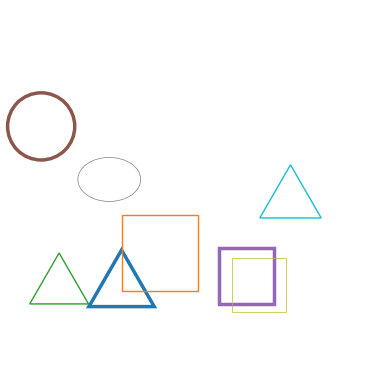[{"shape": "triangle", "thickness": 2.5, "radius": 0.49, "center": [0.316, 0.253]}, {"shape": "square", "thickness": 1, "radius": 0.49, "center": [0.416, 0.343]}, {"shape": "triangle", "thickness": 1, "radius": 0.44, "center": [0.154, 0.255]}, {"shape": "square", "thickness": 2.5, "radius": 0.36, "center": [0.64, 0.283]}, {"shape": "circle", "thickness": 2.5, "radius": 0.44, "center": [0.107, 0.672]}, {"shape": "oval", "thickness": 0.5, "radius": 0.41, "center": [0.284, 0.534]}, {"shape": "square", "thickness": 0.5, "radius": 0.35, "center": [0.673, 0.259]}, {"shape": "triangle", "thickness": 1, "radius": 0.46, "center": [0.755, 0.48]}]